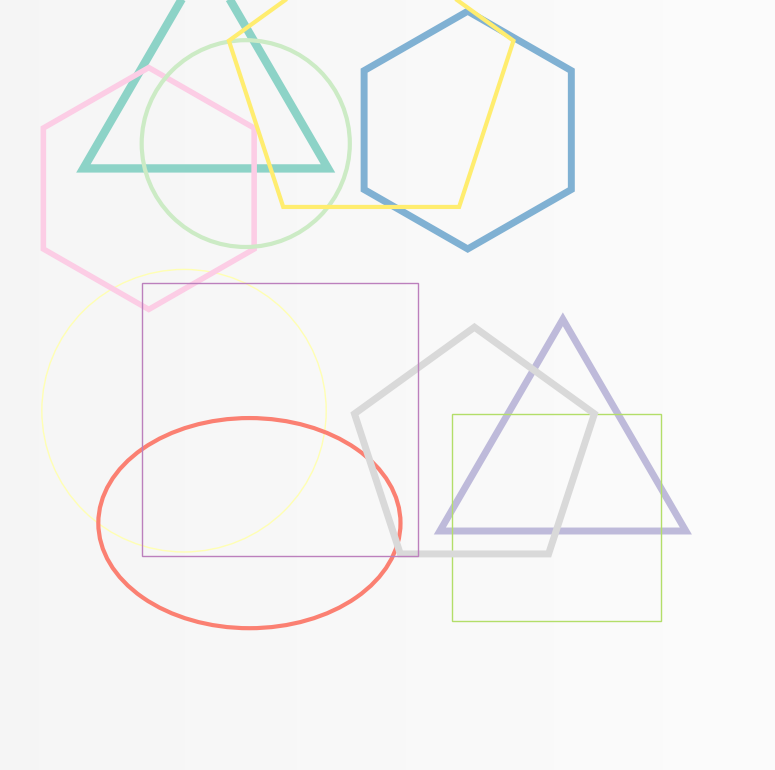[{"shape": "triangle", "thickness": 3, "radius": 0.91, "center": [0.265, 0.872]}, {"shape": "circle", "thickness": 0.5, "radius": 0.92, "center": [0.237, 0.467]}, {"shape": "triangle", "thickness": 2.5, "radius": 0.92, "center": [0.726, 0.402]}, {"shape": "oval", "thickness": 1.5, "radius": 0.97, "center": [0.322, 0.321]}, {"shape": "hexagon", "thickness": 2.5, "radius": 0.77, "center": [0.604, 0.831]}, {"shape": "square", "thickness": 0.5, "radius": 0.67, "center": [0.718, 0.328]}, {"shape": "hexagon", "thickness": 2, "radius": 0.79, "center": [0.192, 0.755]}, {"shape": "pentagon", "thickness": 2.5, "radius": 0.81, "center": [0.612, 0.412]}, {"shape": "square", "thickness": 0.5, "radius": 0.89, "center": [0.362, 0.455]}, {"shape": "circle", "thickness": 1.5, "radius": 0.67, "center": [0.317, 0.814]}, {"shape": "pentagon", "thickness": 1.5, "radius": 0.97, "center": [0.479, 0.887]}]